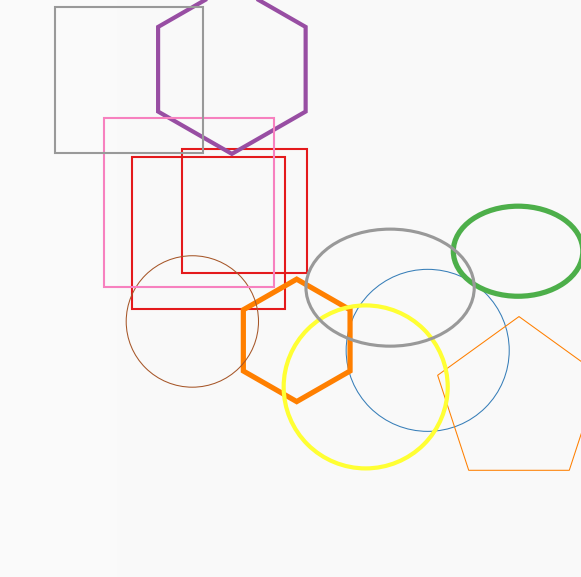[{"shape": "square", "thickness": 1, "radius": 0.54, "center": [0.421, 0.633]}, {"shape": "square", "thickness": 1, "radius": 0.66, "center": [0.358, 0.596]}, {"shape": "circle", "thickness": 0.5, "radius": 0.7, "center": [0.736, 0.392]}, {"shape": "oval", "thickness": 2.5, "radius": 0.56, "center": [0.891, 0.564]}, {"shape": "hexagon", "thickness": 2, "radius": 0.73, "center": [0.399, 0.879]}, {"shape": "hexagon", "thickness": 2.5, "radius": 0.53, "center": [0.51, 0.41]}, {"shape": "pentagon", "thickness": 0.5, "radius": 0.74, "center": [0.893, 0.304]}, {"shape": "circle", "thickness": 2, "radius": 0.71, "center": [0.629, 0.329]}, {"shape": "circle", "thickness": 0.5, "radius": 0.57, "center": [0.331, 0.442]}, {"shape": "square", "thickness": 1, "radius": 0.73, "center": [0.325, 0.648]}, {"shape": "square", "thickness": 1, "radius": 0.63, "center": [0.222, 0.86]}, {"shape": "oval", "thickness": 1.5, "radius": 0.72, "center": [0.671, 0.501]}]